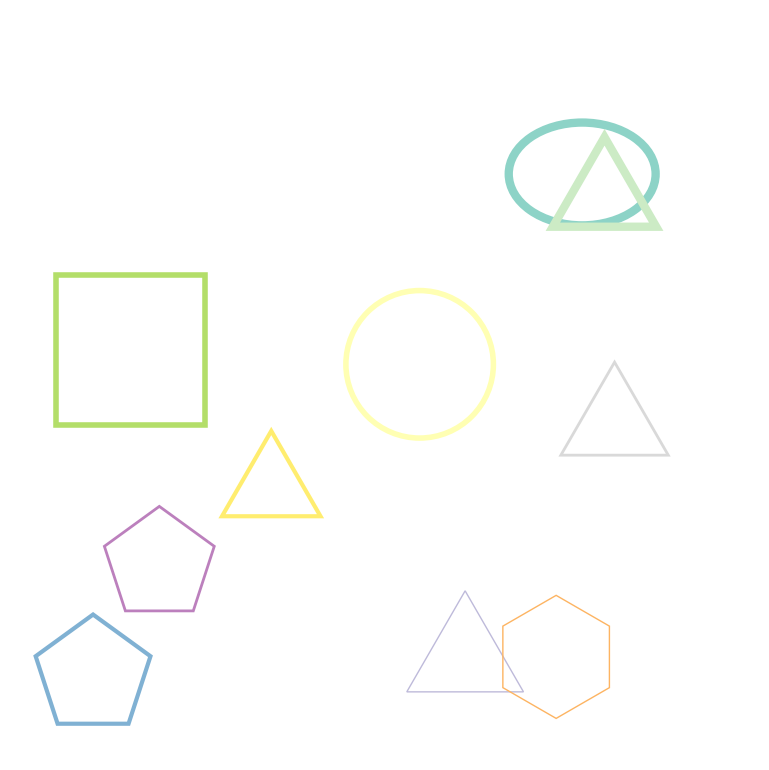[{"shape": "oval", "thickness": 3, "radius": 0.48, "center": [0.756, 0.774]}, {"shape": "circle", "thickness": 2, "radius": 0.48, "center": [0.545, 0.527]}, {"shape": "triangle", "thickness": 0.5, "radius": 0.44, "center": [0.604, 0.145]}, {"shape": "pentagon", "thickness": 1.5, "radius": 0.39, "center": [0.121, 0.124]}, {"shape": "hexagon", "thickness": 0.5, "radius": 0.4, "center": [0.722, 0.147]}, {"shape": "square", "thickness": 2, "radius": 0.48, "center": [0.17, 0.545]}, {"shape": "triangle", "thickness": 1, "radius": 0.4, "center": [0.798, 0.449]}, {"shape": "pentagon", "thickness": 1, "radius": 0.38, "center": [0.207, 0.267]}, {"shape": "triangle", "thickness": 3, "radius": 0.39, "center": [0.785, 0.744]}, {"shape": "triangle", "thickness": 1.5, "radius": 0.37, "center": [0.352, 0.366]}]